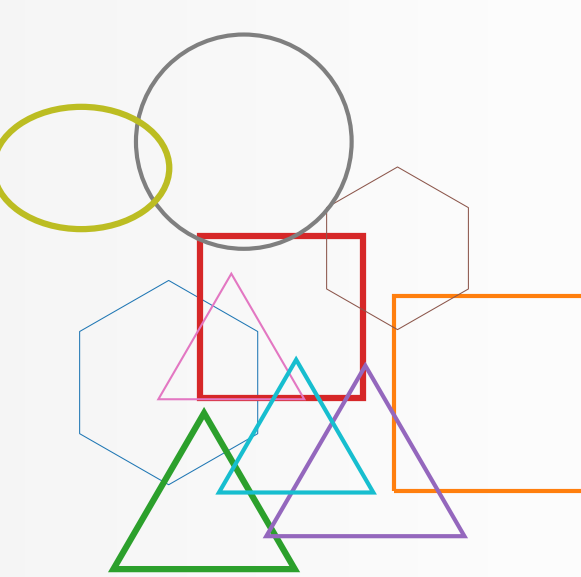[{"shape": "hexagon", "thickness": 0.5, "radius": 0.88, "center": [0.29, 0.337]}, {"shape": "square", "thickness": 2, "radius": 0.84, "center": [0.846, 0.317]}, {"shape": "triangle", "thickness": 3, "radius": 0.9, "center": [0.351, 0.104]}, {"shape": "square", "thickness": 3, "radius": 0.7, "center": [0.485, 0.45]}, {"shape": "triangle", "thickness": 2, "radius": 0.98, "center": [0.629, 0.169]}, {"shape": "hexagon", "thickness": 0.5, "radius": 0.7, "center": [0.684, 0.569]}, {"shape": "triangle", "thickness": 1, "radius": 0.72, "center": [0.398, 0.38]}, {"shape": "circle", "thickness": 2, "radius": 0.93, "center": [0.419, 0.754]}, {"shape": "oval", "thickness": 3, "radius": 0.76, "center": [0.14, 0.708]}, {"shape": "triangle", "thickness": 2, "radius": 0.77, "center": [0.509, 0.223]}]